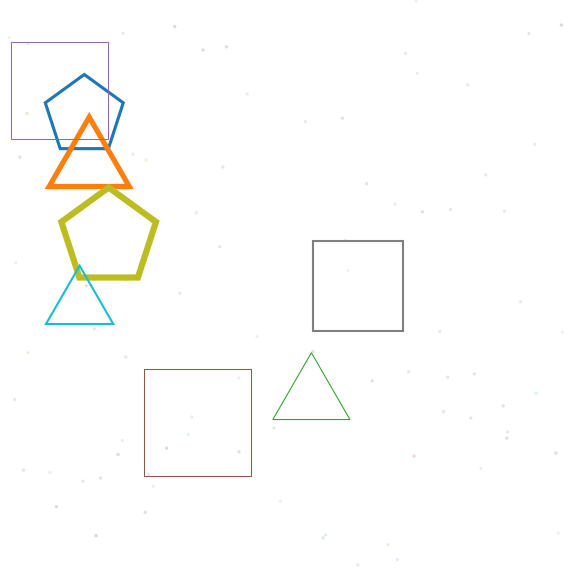[{"shape": "pentagon", "thickness": 1.5, "radius": 0.35, "center": [0.146, 0.799]}, {"shape": "triangle", "thickness": 2.5, "radius": 0.4, "center": [0.154, 0.716]}, {"shape": "triangle", "thickness": 0.5, "radius": 0.39, "center": [0.539, 0.311]}, {"shape": "square", "thickness": 0.5, "radius": 0.42, "center": [0.103, 0.842]}, {"shape": "square", "thickness": 0.5, "radius": 0.46, "center": [0.342, 0.267]}, {"shape": "square", "thickness": 1, "radius": 0.39, "center": [0.62, 0.504]}, {"shape": "pentagon", "thickness": 3, "radius": 0.43, "center": [0.188, 0.588]}, {"shape": "triangle", "thickness": 1, "radius": 0.34, "center": [0.138, 0.472]}]